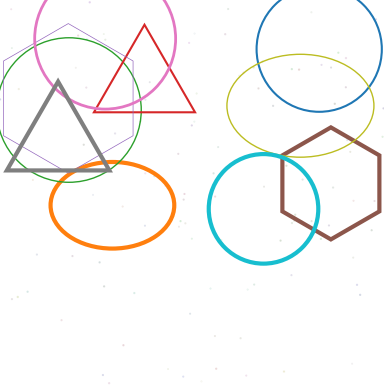[{"shape": "circle", "thickness": 1.5, "radius": 0.81, "center": [0.829, 0.872]}, {"shape": "oval", "thickness": 3, "radius": 0.8, "center": [0.292, 0.467]}, {"shape": "circle", "thickness": 1, "radius": 0.94, "center": [0.179, 0.714]}, {"shape": "triangle", "thickness": 1.5, "radius": 0.76, "center": [0.375, 0.784]}, {"shape": "hexagon", "thickness": 0.5, "radius": 0.97, "center": [0.177, 0.745]}, {"shape": "hexagon", "thickness": 3, "radius": 0.73, "center": [0.859, 0.524]}, {"shape": "circle", "thickness": 2, "radius": 0.92, "center": [0.273, 0.9]}, {"shape": "triangle", "thickness": 3, "radius": 0.77, "center": [0.151, 0.634]}, {"shape": "oval", "thickness": 1, "radius": 0.95, "center": [0.78, 0.725]}, {"shape": "circle", "thickness": 3, "radius": 0.71, "center": [0.684, 0.458]}]